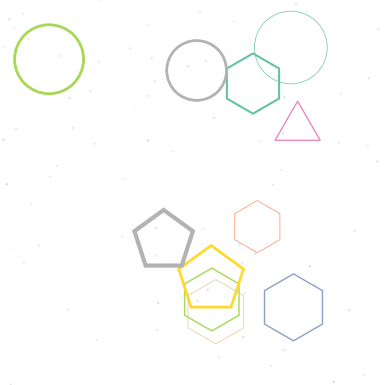[{"shape": "hexagon", "thickness": 1.5, "radius": 0.39, "center": [0.657, 0.783]}, {"shape": "circle", "thickness": 0.5, "radius": 0.47, "center": [0.755, 0.877]}, {"shape": "hexagon", "thickness": 0.5, "radius": 0.34, "center": [0.668, 0.411]}, {"shape": "hexagon", "thickness": 1, "radius": 0.43, "center": [0.762, 0.202]}, {"shape": "triangle", "thickness": 1, "radius": 0.34, "center": [0.773, 0.669]}, {"shape": "circle", "thickness": 2, "radius": 0.45, "center": [0.128, 0.846]}, {"shape": "hexagon", "thickness": 1, "radius": 0.41, "center": [0.55, 0.222]}, {"shape": "pentagon", "thickness": 2, "radius": 0.44, "center": [0.548, 0.274]}, {"shape": "hexagon", "thickness": 0.5, "radius": 0.42, "center": [0.561, 0.19]}, {"shape": "circle", "thickness": 2, "radius": 0.39, "center": [0.511, 0.817]}, {"shape": "pentagon", "thickness": 3, "radius": 0.4, "center": [0.425, 0.375]}]